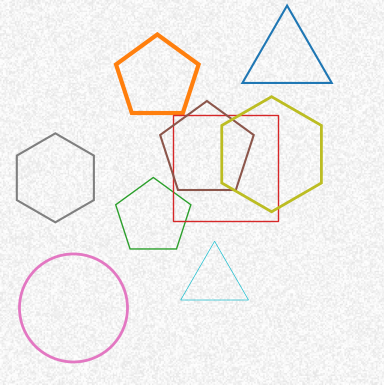[{"shape": "triangle", "thickness": 1.5, "radius": 0.67, "center": [0.746, 0.852]}, {"shape": "pentagon", "thickness": 3, "radius": 0.56, "center": [0.409, 0.798]}, {"shape": "pentagon", "thickness": 1, "radius": 0.51, "center": [0.398, 0.436]}, {"shape": "square", "thickness": 1, "radius": 0.69, "center": [0.586, 0.564]}, {"shape": "pentagon", "thickness": 1.5, "radius": 0.64, "center": [0.537, 0.61]}, {"shape": "circle", "thickness": 2, "radius": 0.7, "center": [0.191, 0.2]}, {"shape": "hexagon", "thickness": 1.5, "radius": 0.58, "center": [0.144, 0.538]}, {"shape": "hexagon", "thickness": 2, "radius": 0.75, "center": [0.705, 0.599]}, {"shape": "triangle", "thickness": 0.5, "radius": 0.51, "center": [0.557, 0.272]}]